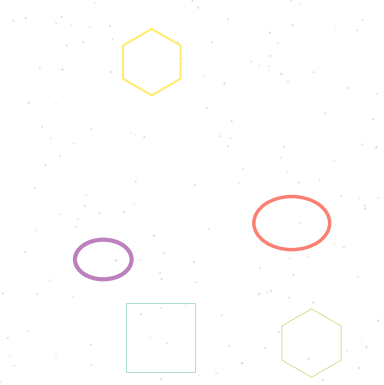[{"shape": "square", "thickness": 0.5, "radius": 0.45, "center": [0.417, 0.123]}, {"shape": "oval", "thickness": 2.5, "radius": 0.49, "center": [0.758, 0.421]}, {"shape": "hexagon", "thickness": 0.5, "radius": 0.44, "center": [0.809, 0.109]}, {"shape": "oval", "thickness": 3, "radius": 0.37, "center": [0.268, 0.326]}, {"shape": "hexagon", "thickness": 1.5, "radius": 0.43, "center": [0.394, 0.839]}]